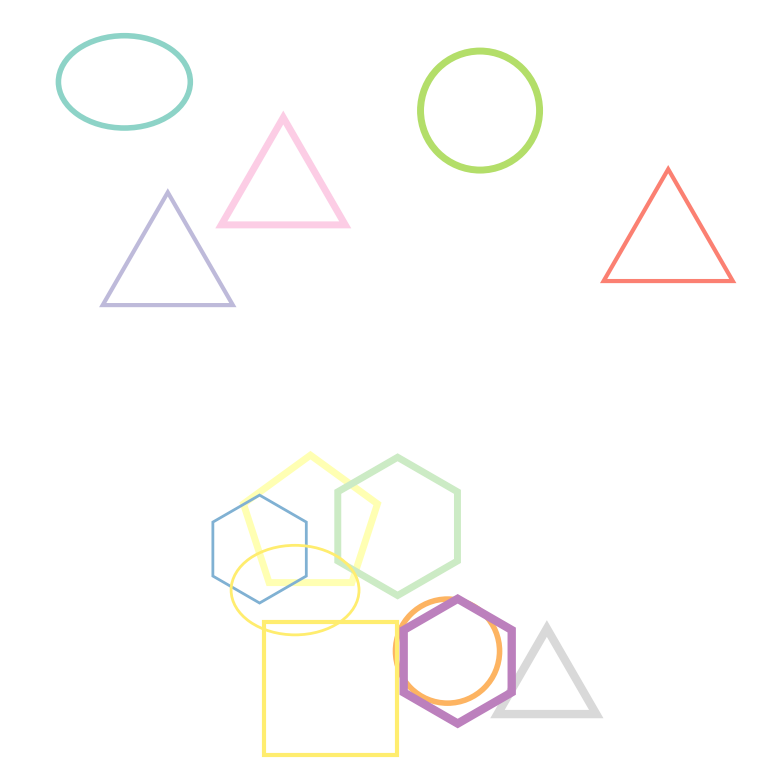[{"shape": "oval", "thickness": 2, "radius": 0.43, "center": [0.162, 0.894]}, {"shape": "pentagon", "thickness": 2.5, "radius": 0.46, "center": [0.403, 0.317]}, {"shape": "triangle", "thickness": 1.5, "radius": 0.49, "center": [0.218, 0.653]}, {"shape": "triangle", "thickness": 1.5, "radius": 0.48, "center": [0.868, 0.683]}, {"shape": "hexagon", "thickness": 1, "radius": 0.35, "center": [0.337, 0.287]}, {"shape": "circle", "thickness": 2, "radius": 0.34, "center": [0.581, 0.154]}, {"shape": "circle", "thickness": 2.5, "radius": 0.39, "center": [0.623, 0.856]}, {"shape": "triangle", "thickness": 2.5, "radius": 0.46, "center": [0.368, 0.754]}, {"shape": "triangle", "thickness": 3, "radius": 0.37, "center": [0.71, 0.11]}, {"shape": "hexagon", "thickness": 3, "radius": 0.4, "center": [0.594, 0.141]}, {"shape": "hexagon", "thickness": 2.5, "radius": 0.45, "center": [0.516, 0.316]}, {"shape": "square", "thickness": 1.5, "radius": 0.43, "center": [0.429, 0.106]}, {"shape": "oval", "thickness": 1, "radius": 0.42, "center": [0.383, 0.234]}]